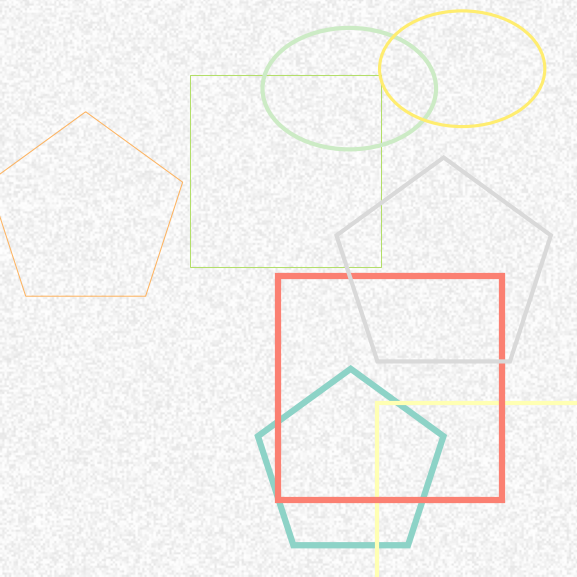[{"shape": "pentagon", "thickness": 3, "radius": 0.84, "center": [0.607, 0.192]}, {"shape": "square", "thickness": 2, "radius": 0.97, "center": [0.847, 0.107]}, {"shape": "square", "thickness": 3, "radius": 0.97, "center": [0.675, 0.327]}, {"shape": "pentagon", "thickness": 0.5, "radius": 0.88, "center": [0.148, 0.629]}, {"shape": "square", "thickness": 0.5, "radius": 0.83, "center": [0.494, 0.703]}, {"shape": "pentagon", "thickness": 2, "radius": 0.98, "center": [0.768, 0.531]}, {"shape": "oval", "thickness": 2, "radius": 0.75, "center": [0.605, 0.846]}, {"shape": "oval", "thickness": 1.5, "radius": 0.72, "center": [0.8, 0.88]}]